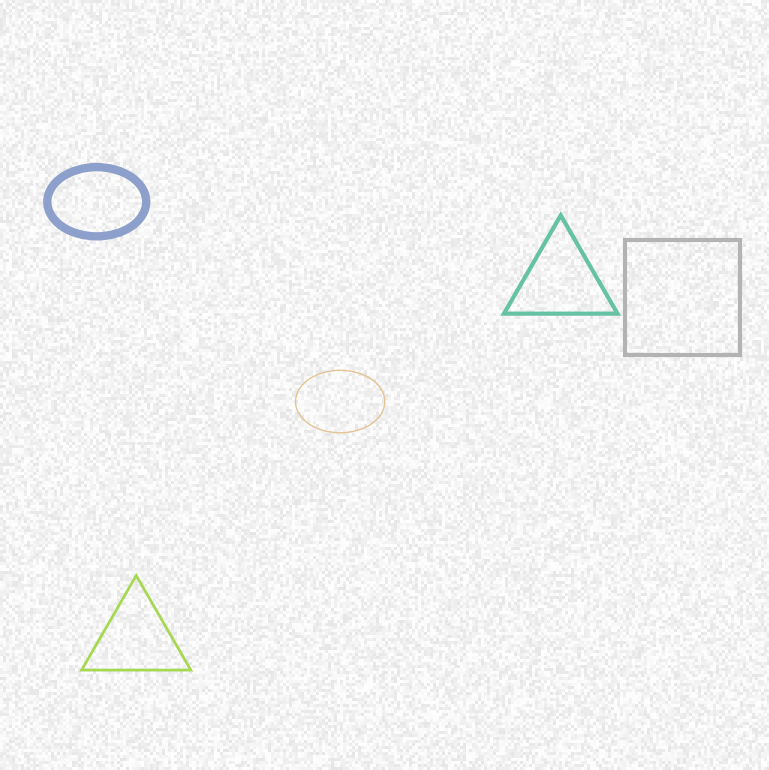[{"shape": "triangle", "thickness": 1.5, "radius": 0.43, "center": [0.728, 0.635]}, {"shape": "oval", "thickness": 3, "radius": 0.32, "center": [0.126, 0.738]}, {"shape": "triangle", "thickness": 1, "radius": 0.41, "center": [0.177, 0.171]}, {"shape": "oval", "thickness": 0.5, "radius": 0.29, "center": [0.442, 0.479]}, {"shape": "square", "thickness": 1.5, "radius": 0.37, "center": [0.886, 0.614]}]